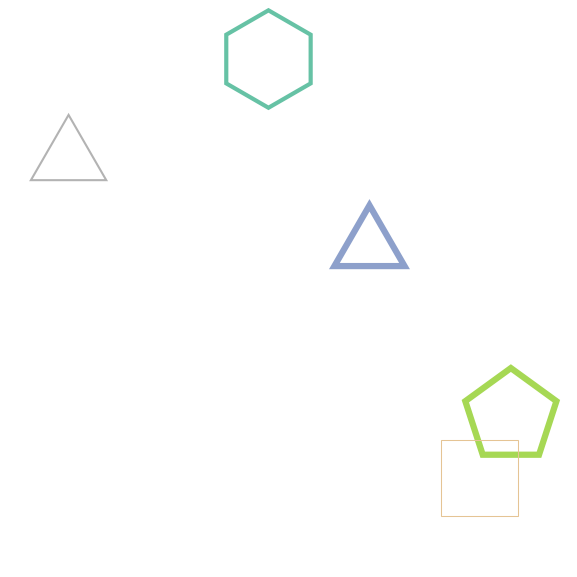[{"shape": "hexagon", "thickness": 2, "radius": 0.42, "center": [0.465, 0.897]}, {"shape": "triangle", "thickness": 3, "radius": 0.35, "center": [0.64, 0.573]}, {"shape": "pentagon", "thickness": 3, "radius": 0.41, "center": [0.885, 0.279]}, {"shape": "square", "thickness": 0.5, "radius": 0.33, "center": [0.83, 0.172]}, {"shape": "triangle", "thickness": 1, "radius": 0.38, "center": [0.119, 0.725]}]